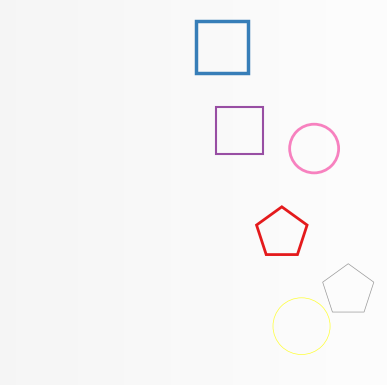[{"shape": "pentagon", "thickness": 2, "radius": 0.34, "center": [0.727, 0.394]}, {"shape": "square", "thickness": 2.5, "radius": 0.34, "center": [0.573, 0.878]}, {"shape": "square", "thickness": 1.5, "radius": 0.31, "center": [0.618, 0.66]}, {"shape": "circle", "thickness": 0.5, "radius": 0.37, "center": [0.778, 0.153]}, {"shape": "circle", "thickness": 2, "radius": 0.32, "center": [0.811, 0.614]}, {"shape": "pentagon", "thickness": 0.5, "radius": 0.35, "center": [0.899, 0.246]}]